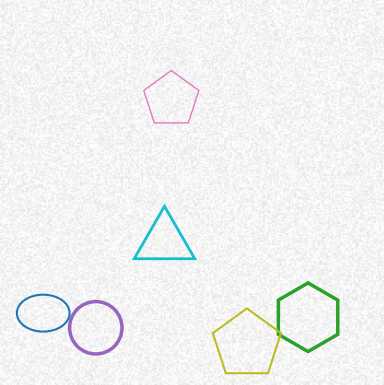[{"shape": "oval", "thickness": 1.5, "radius": 0.34, "center": [0.112, 0.187]}, {"shape": "hexagon", "thickness": 2.5, "radius": 0.45, "center": [0.8, 0.176]}, {"shape": "circle", "thickness": 2.5, "radius": 0.34, "center": [0.249, 0.149]}, {"shape": "pentagon", "thickness": 1, "radius": 0.38, "center": [0.445, 0.742]}, {"shape": "pentagon", "thickness": 1.5, "radius": 0.47, "center": [0.641, 0.106]}, {"shape": "triangle", "thickness": 2, "radius": 0.45, "center": [0.427, 0.373]}]